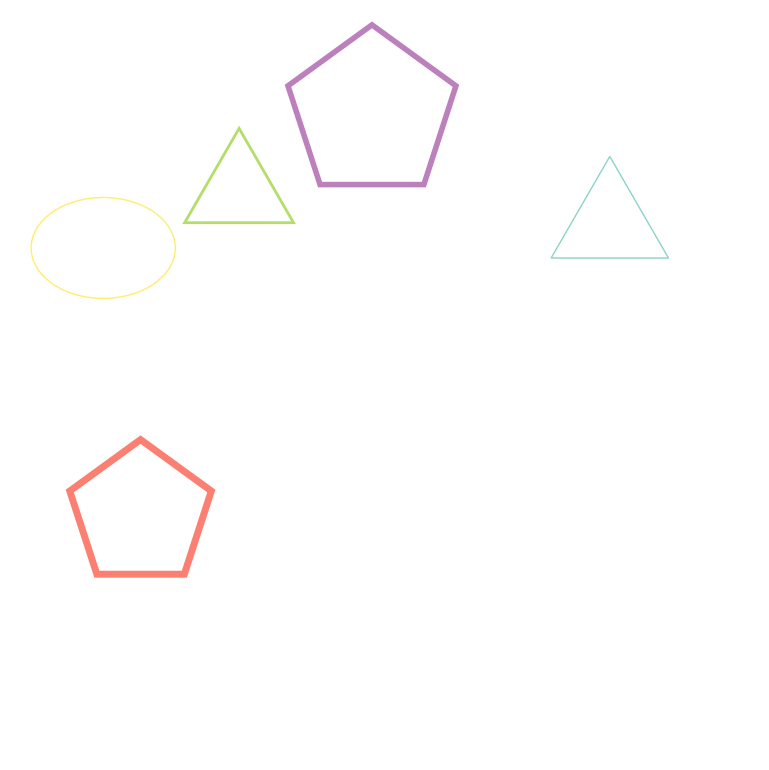[{"shape": "triangle", "thickness": 0.5, "radius": 0.44, "center": [0.792, 0.709]}, {"shape": "pentagon", "thickness": 2.5, "radius": 0.48, "center": [0.183, 0.332]}, {"shape": "triangle", "thickness": 1, "radius": 0.41, "center": [0.311, 0.752]}, {"shape": "pentagon", "thickness": 2, "radius": 0.57, "center": [0.483, 0.853]}, {"shape": "oval", "thickness": 0.5, "radius": 0.47, "center": [0.134, 0.678]}]